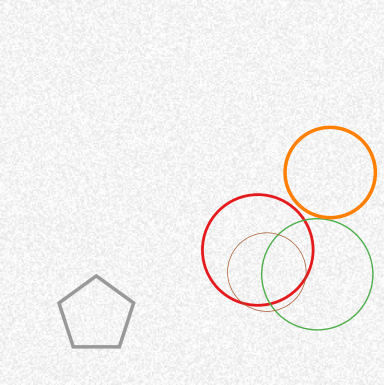[{"shape": "circle", "thickness": 2, "radius": 0.72, "center": [0.67, 0.351]}, {"shape": "circle", "thickness": 1, "radius": 0.72, "center": [0.824, 0.288]}, {"shape": "circle", "thickness": 2.5, "radius": 0.59, "center": [0.858, 0.552]}, {"shape": "circle", "thickness": 0.5, "radius": 0.51, "center": [0.693, 0.293]}, {"shape": "pentagon", "thickness": 2.5, "radius": 0.51, "center": [0.25, 0.182]}]